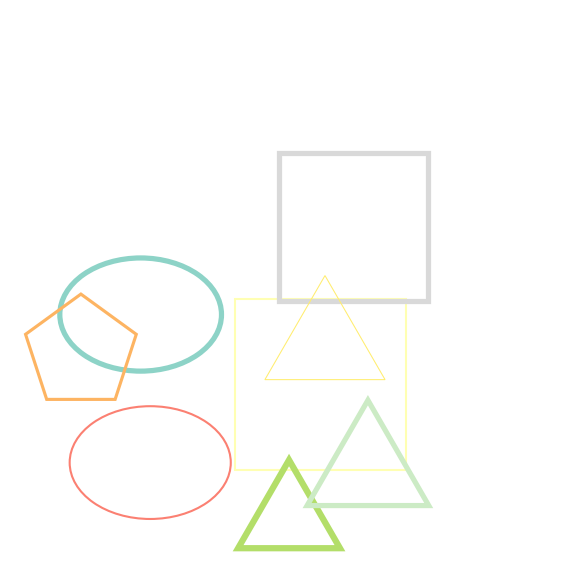[{"shape": "oval", "thickness": 2.5, "radius": 0.7, "center": [0.244, 0.454]}, {"shape": "square", "thickness": 1, "radius": 0.74, "center": [0.554, 0.334]}, {"shape": "oval", "thickness": 1, "radius": 0.7, "center": [0.26, 0.198]}, {"shape": "pentagon", "thickness": 1.5, "radius": 0.5, "center": [0.14, 0.389]}, {"shape": "triangle", "thickness": 3, "radius": 0.51, "center": [0.5, 0.101]}, {"shape": "square", "thickness": 2.5, "radius": 0.64, "center": [0.612, 0.606]}, {"shape": "triangle", "thickness": 2.5, "radius": 0.61, "center": [0.637, 0.185]}, {"shape": "triangle", "thickness": 0.5, "radius": 0.6, "center": [0.563, 0.402]}]